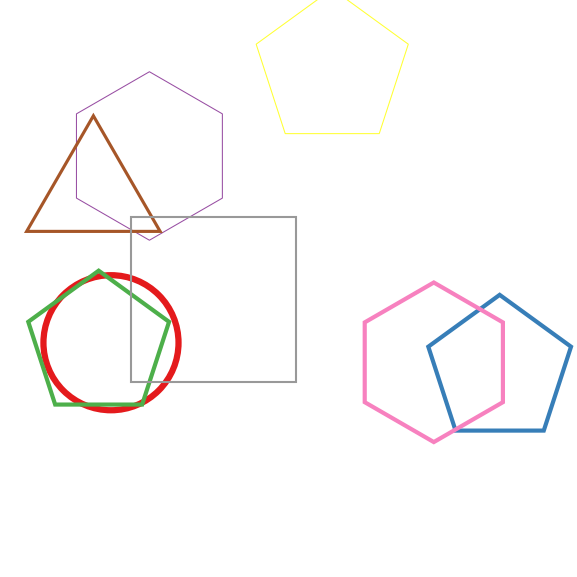[{"shape": "circle", "thickness": 3, "radius": 0.58, "center": [0.192, 0.406]}, {"shape": "pentagon", "thickness": 2, "radius": 0.65, "center": [0.865, 0.359]}, {"shape": "pentagon", "thickness": 2, "radius": 0.64, "center": [0.171, 0.402]}, {"shape": "hexagon", "thickness": 0.5, "radius": 0.73, "center": [0.259, 0.729]}, {"shape": "pentagon", "thickness": 0.5, "radius": 0.69, "center": [0.575, 0.88]}, {"shape": "triangle", "thickness": 1.5, "radius": 0.67, "center": [0.162, 0.665]}, {"shape": "hexagon", "thickness": 2, "radius": 0.69, "center": [0.751, 0.372]}, {"shape": "square", "thickness": 1, "radius": 0.71, "center": [0.37, 0.481]}]